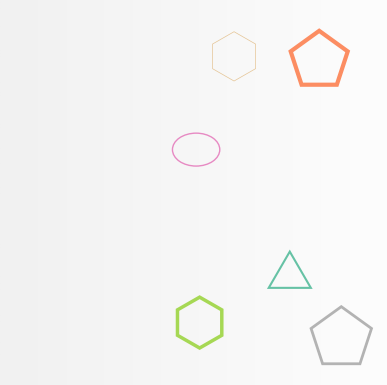[{"shape": "triangle", "thickness": 1.5, "radius": 0.31, "center": [0.748, 0.284]}, {"shape": "pentagon", "thickness": 3, "radius": 0.39, "center": [0.824, 0.843]}, {"shape": "oval", "thickness": 1, "radius": 0.31, "center": [0.506, 0.611]}, {"shape": "hexagon", "thickness": 2.5, "radius": 0.33, "center": [0.515, 0.162]}, {"shape": "hexagon", "thickness": 0.5, "radius": 0.32, "center": [0.604, 0.854]}, {"shape": "pentagon", "thickness": 2, "radius": 0.41, "center": [0.881, 0.121]}]